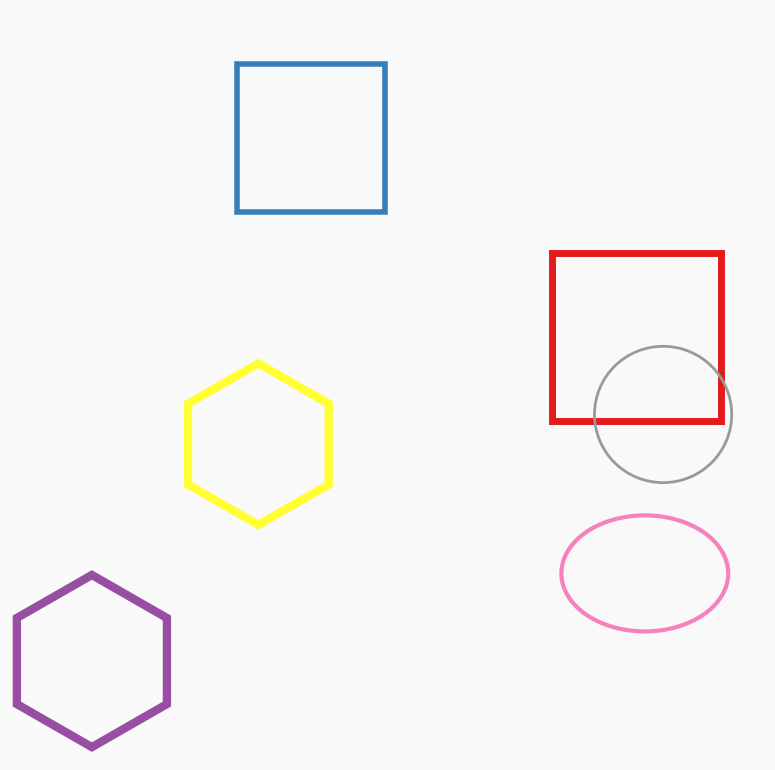[{"shape": "square", "thickness": 2.5, "radius": 0.55, "center": [0.821, 0.562]}, {"shape": "square", "thickness": 2, "radius": 0.48, "center": [0.401, 0.821]}, {"shape": "hexagon", "thickness": 3, "radius": 0.56, "center": [0.119, 0.142]}, {"shape": "hexagon", "thickness": 3, "radius": 0.52, "center": [0.333, 0.423]}, {"shape": "oval", "thickness": 1.5, "radius": 0.54, "center": [0.832, 0.255]}, {"shape": "circle", "thickness": 1, "radius": 0.44, "center": [0.856, 0.462]}]